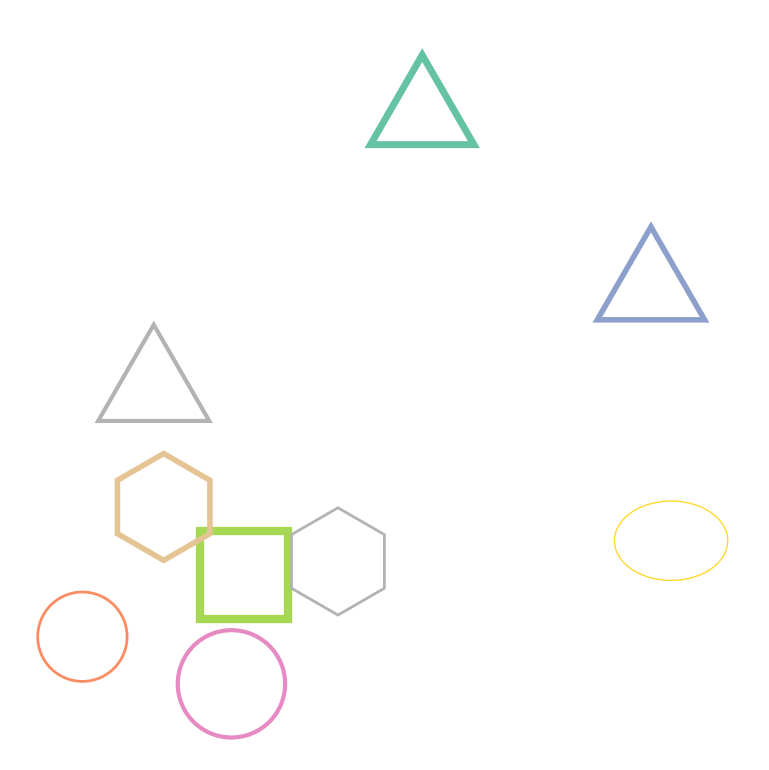[{"shape": "triangle", "thickness": 2.5, "radius": 0.39, "center": [0.548, 0.851]}, {"shape": "circle", "thickness": 1, "radius": 0.29, "center": [0.107, 0.173]}, {"shape": "triangle", "thickness": 2, "radius": 0.4, "center": [0.845, 0.625]}, {"shape": "circle", "thickness": 1.5, "radius": 0.35, "center": [0.301, 0.112]}, {"shape": "square", "thickness": 3, "radius": 0.29, "center": [0.317, 0.254]}, {"shape": "oval", "thickness": 0.5, "radius": 0.37, "center": [0.872, 0.298]}, {"shape": "hexagon", "thickness": 2, "radius": 0.35, "center": [0.213, 0.342]}, {"shape": "triangle", "thickness": 1.5, "radius": 0.42, "center": [0.2, 0.495]}, {"shape": "hexagon", "thickness": 1, "radius": 0.35, "center": [0.439, 0.271]}]